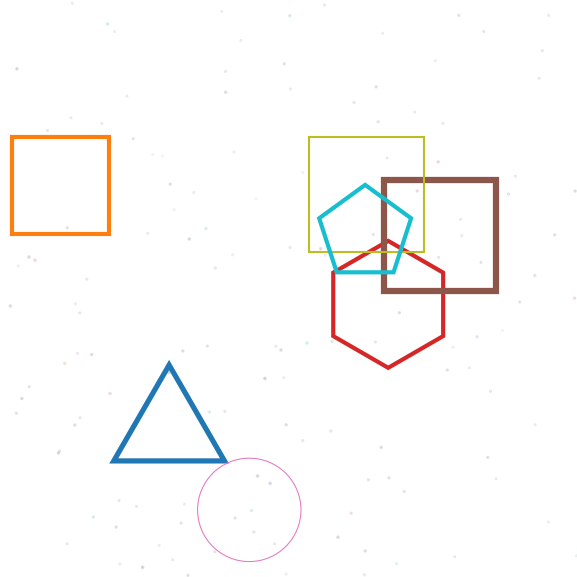[{"shape": "triangle", "thickness": 2.5, "radius": 0.55, "center": [0.293, 0.256]}, {"shape": "square", "thickness": 2, "radius": 0.42, "center": [0.105, 0.677]}, {"shape": "hexagon", "thickness": 2, "radius": 0.55, "center": [0.672, 0.472]}, {"shape": "square", "thickness": 3, "radius": 0.48, "center": [0.762, 0.591]}, {"shape": "circle", "thickness": 0.5, "radius": 0.45, "center": [0.432, 0.116]}, {"shape": "square", "thickness": 1, "radius": 0.5, "center": [0.634, 0.662]}, {"shape": "pentagon", "thickness": 2, "radius": 0.42, "center": [0.632, 0.595]}]